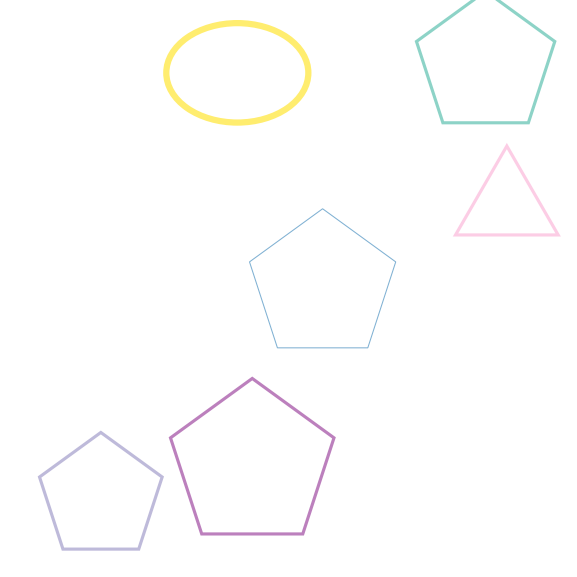[{"shape": "pentagon", "thickness": 1.5, "radius": 0.63, "center": [0.841, 0.888]}, {"shape": "pentagon", "thickness": 1.5, "radius": 0.56, "center": [0.175, 0.139]}, {"shape": "pentagon", "thickness": 0.5, "radius": 0.67, "center": [0.559, 0.505]}, {"shape": "triangle", "thickness": 1.5, "radius": 0.51, "center": [0.878, 0.644]}, {"shape": "pentagon", "thickness": 1.5, "radius": 0.74, "center": [0.437, 0.195]}, {"shape": "oval", "thickness": 3, "radius": 0.61, "center": [0.411, 0.873]}]